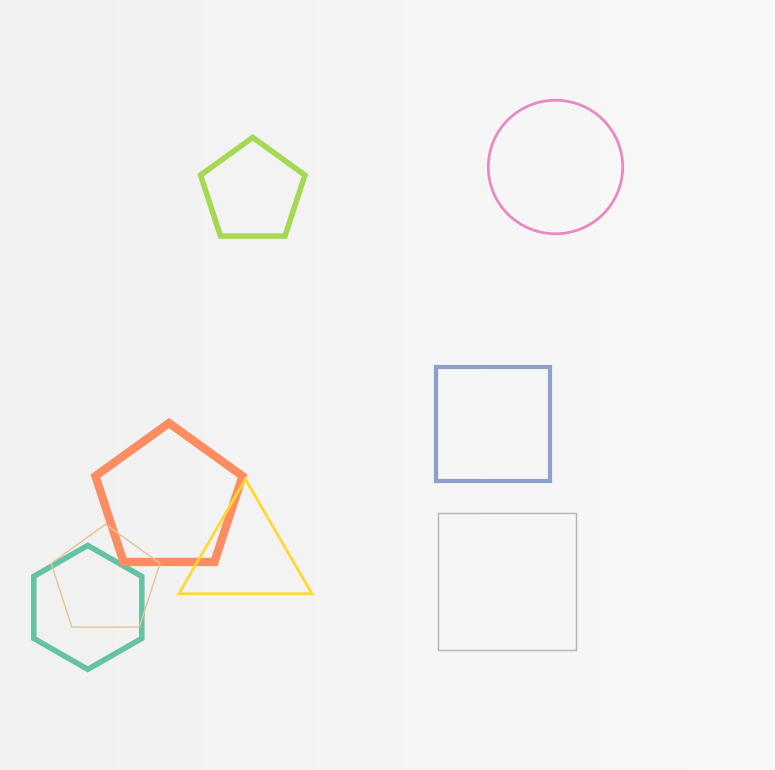[{"shape": "hexagon", "thickness": 2, "radius": 0.4, "center": [0.113, 0.211]}, {"shape": "pentagon", "thickness": 3, "radius": 0.5, "center": [0.218, 0.351]}, {"shape": "square", "thickness": 1.5, "radius": 0.37, "center": [0.636, 0.449]}, {"shape": "circle", "thickness": 1, "radius": 0.43, "center": [0.717, 0.783]}, {"shape": "pentagon", "thickness": 2, "radius": 0.35, "center": [0.326, 0.751]}, {"shape": "triangle", "thickness": 1, "radius": 0.5, "center": [0.317, 0.278]}, {"shape": "pentagon", "thickness": 0.5, "radius": 0.37, "center": [0.136, 0.245]}, {"shape": "square", "thickness": 0.5, "radius": 0.44, "center": [0.655, 0.245]}]